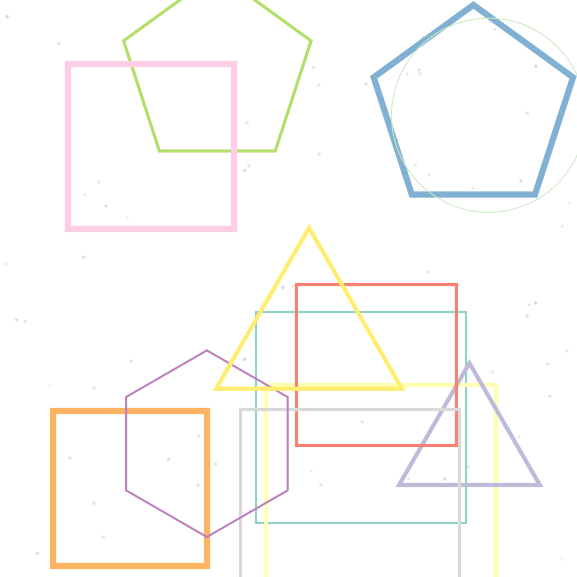[{"shape": "square", "thickness": 1, "radius": 0.91, "center": [0.625, 0.276]}, {"shape": "square", "thickness": 2, "radius": 1.0, "center": [0.66, 0.132]}, {"shape": "triangle", "thickness": 2, "radius": 0.7, "center": [0.813, 0.23]}, {"shape": "square", "thickness": 1.5, "radius": 0.69, "center": [0.651, 0.368]}, {"shape": "pentagon", "thickness": 3, "radius": 0.91, "center": [0.82, 0.809]}, {"shape": "square", "thickness": 3, "radius": 0.67, "center": [0.225, 0.153]}, {"shape": "pentagon", "thickness": 1.5, "radius": 0.85, "center": [0.376, 0.876]}, {"shape": "square", "thickness": 3, "radius": 0.72, "center": [0.261, 0.745]}, {"shape": "square", "thickness": 1.5, "radius": 0.95, "center": [0.605, 0.101]}, {"shape": "hexagon", "thickness": 1, "radius": 0.81, "center": [0.358, 0.231]}, {"shape": "circle", "thickness": 0.5, "radius": 0.84, "center": [0.846, 0.8]}, {"shape": "triangle", "thickness": 2, "radius": 0.93, "center": [0.535, 0.419]}]